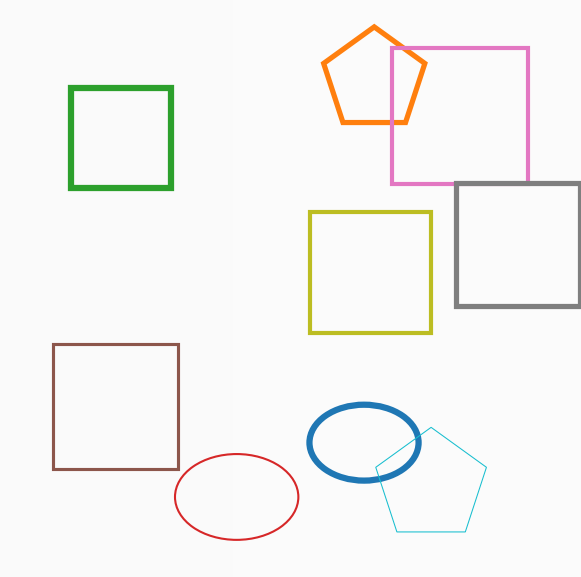[{"shape": "oval", "thickness": 3, "radius": 0.47, "center": [0.626, 0.233]}, {"shape": "pentagon", "thickness": 2.5, "radius": 0.46, "center": [0.644, 0.861]}, {"shape": "square", "thickness": 3, "radius": 0.43, "center": [0.208, 0.76]}, {"shape": "oval", "thickness": 1, "radius": 0.53, "center": [0.407, 0.139]}, {"shape": "square", "thickness": 1.5, "radius": 0.54, "center": [0.199, 0.295]}, {"shape": "square", "thickness": 2, "radius": 0.59, "center": [0.791, 0.798]}, {"shape": "square", "thickness": 2.5, "radius": 0.53, "center": [0.892, 0.575]}, {"shape": "square", "thickness": 2, "radius": 0.52, "center": [0.638, 0.527]}, {"shape": "pentagon", "thickness": 0.5, "radius": 0.5, "center": [0.742, 0.159]}]